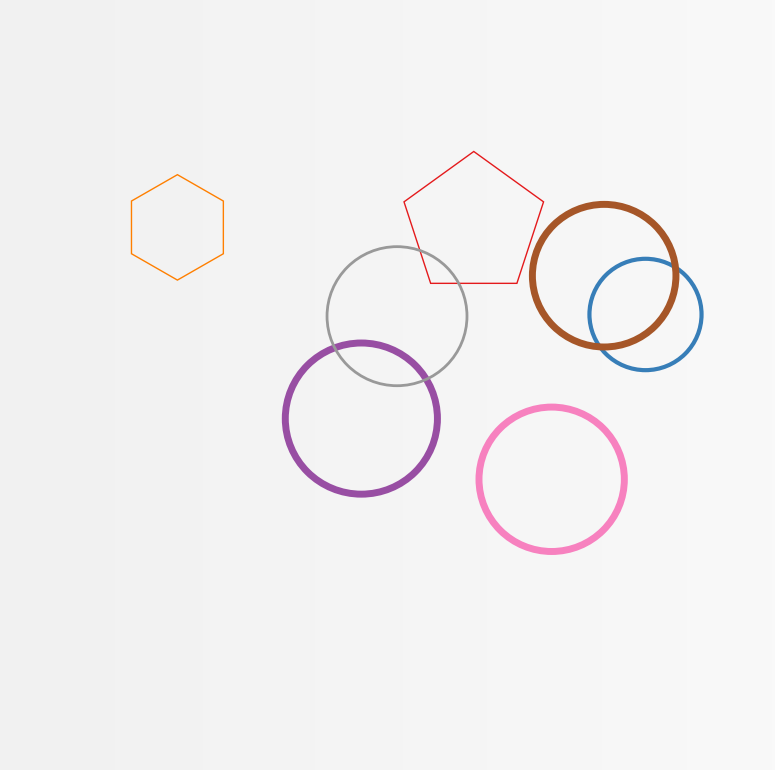[{"shape": "pentagon", "thickness": 0.5, "radius": 0.47, "center": [0.611, 0.709]}, {"shape": "circle", "thickness": 1.5, "radius": 0.36, "center": [0.833, 0.592]}, {"shape": "circle", "thickness": 2.5, "radius": 0.49, "center": [0.466, 0.456]}, {"shape": "hexagon", "thickness": 0.5, "radius": 0.34, "center": [0.229, 0.705]}, {"shape": "circle", "thickness": 2.5, "radius": 0.46, "center": [0.78, 0.642]}, {"shape": "circle", "thickness": 2.5, "radius": 0.47, "center": [0.712, 0.378]}, {"shape": "circle", "thickness": 1, "radius": 0.45, "center": [0.512, 0.589]}]